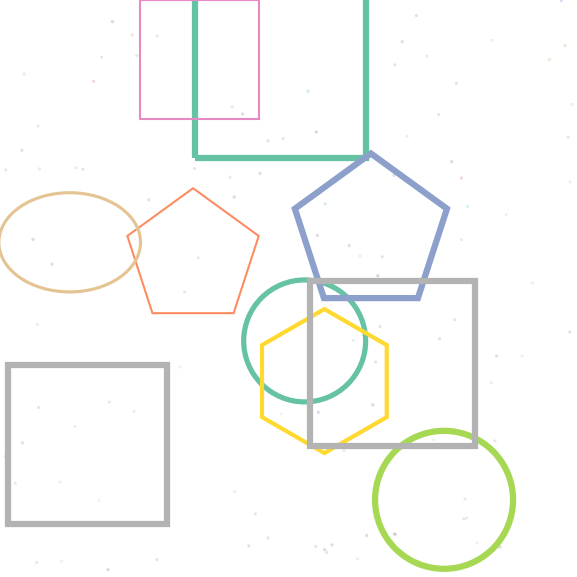[{"shape": "circle", "thickness": 2.5, "radius": 0.53, "center": [0.528, 0.409]}, {"shape": "square", "thickness": 3, "radius": 0.74, "center": [0.485, 0.874]}, {"shape": "pentagon", "thickness": 1, "radius": 0.6, "center": [0.334, 0.554]}, {"shape": "pentagon", "thickness": 3, "radius": 0.69, "center": [0.642, 0.595]}, {"shape": "square", "thickness": 1, "radius": 0.52, "center": [0.345, 0.896]}, {"shape": "circle", "thickness": 3, "radius": 0.6, "center": [0.769, 0.134]}, {"shape": "hexagon", "thickness": 2, "radius": 0.62, "center": [0.562, 0.339]}, {"shape": "oval", "thickness": 1.5, "radius": 0.61, "center": [0.121, 0.58]}, {"shape": "square", "thickness": 3, "radius": 0.71, "center": [0.679, 0.37]}, {"shape": "square", "thickness": 3, "radius": 0.69, "center": [0.151, 0.23]}]